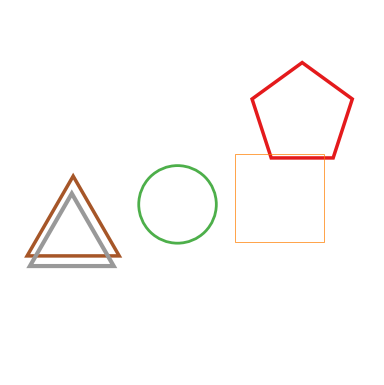[{"shape": "pentagon", "thickness": 2.5, "radius": 0.68, "center": [0.785, 0.701]}, {"shape": "circle", "thickness": 2, "radius": 0.5, "center": [0.461, 0.469]}, {"shape": "square", "thickness": 0.5, "radius": 0.57, "center": [0.726, 0.485]}, {"shape": "triangle", "thickness": 2.5, "radius": 0.69, "center": [0.19, 0.404]}, {"shape": "triangle", "thickness": 3, "radius": 0.63, "center": [0.187, 0.372]}]